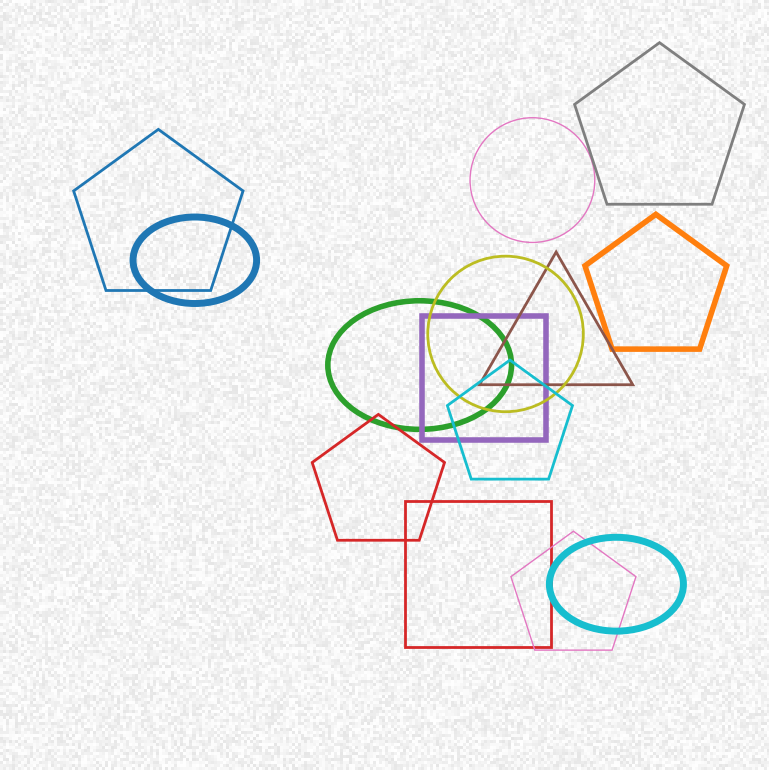[{"shape": "oval", "thickness": 2.5, "radius": 0.4, "center": [0.253, 0.662]}, {"shape": "pentagon", "thickness": 1, "radius": 0.58, "center": [0.206, 0.716]}, {"shape": "pentagon", "thickness": 2, "radius": 0.48, "center": [0.852, 0.625]}, {"shape": "oval", "thickness": 2, "radius": 0.6, "center": [0.545, 0.526]}, {"shape": "square", "thickness": 1, "radius": 0.47, "center": [0.621, 0.254]}, {"shape": "pentagon", "thickness": 1, "radius": 0.45, "center": [0.491, 0.371]}, {"shape": "square", "thickness": 2, "radius": 0.4, "center": [0.629, 0.509]}, {"shape": "triangle", "thickness": 1, "radius": 0.57, "center": [0.722, 0.558]}, {"shape": "pentagon", "thickness": 0.5, "radius": 0.43, "center": [0.745, 0.225]}, {"shape": "circle", "thickness": 0.5, "radius": 0.4, "center": [0.691, 0.766]}, {"shape": "pentagon", "thickness": 1, "radius": 0.58, "center": [0.857, 0.829]}, {"shape": "circle", "thickness": 1, "radius": 0.51, "center": [0.657, 0.566]}, {"shape": "oval", "thickness": 2.5, "radius": 0.44, "center": [0.801, 0.241]}, {"shape": "pentagon", "thickness": 1, "radius": 0.43, "center": [0.662, 0.447]}]